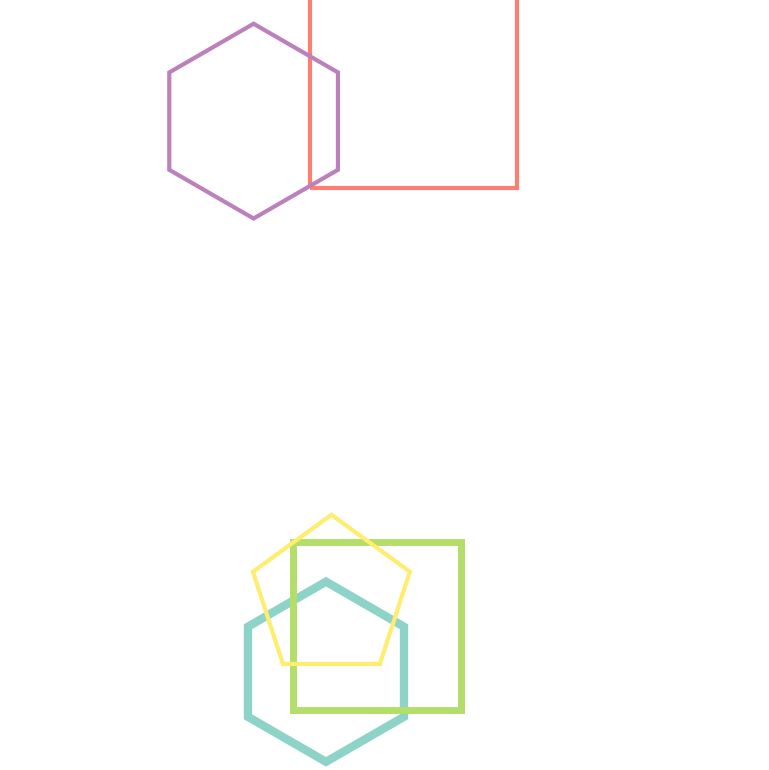[{"shape": "hexagon", "thickness": 3, "radius": 0.58, "center": [0.423, 0.128]}, {"shape": "square", "thickness": 1.5, "radius": 0.67, "center": [0.537, 0.89]}, {"shape": "square", "thickness": 2.5, "radius": 0.55, "center": [0.489, 0.187]}, {"shape": "hexagon", "thickness": 1.5, "radius": 0.63, "center": [0.329, 0.843]}, {"shape": "pentagon", "thickness": 1.5, "radius": 0.54, "center": [0.43, 0.224]}]